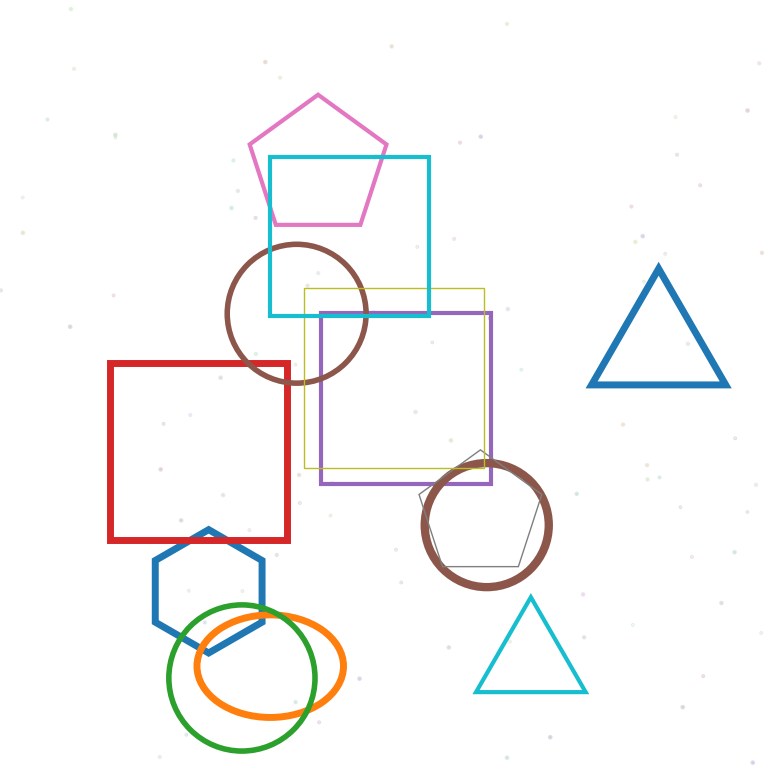[{"shape": "hexagon", "thickness": 2.5, "radius": 0.4, "center": [0.271, 0.232]}, {"shape": "triangle", "thickness": 2.5, "radius": 0.5, "center": [0.855, 0.55]}, {"shape": "oval", "thickness": 2.5, "radius": 0.48, "center": [0.351, 0.135]}, {"shape": "circle", "thickness": 2, "radius": 0.47, "center": [0.314, 0.12]}, {"shape": "square", "thickness": 2.5, "radius": 0.57, "center": [0.258, 0.413]}, {"shape": "square", "thickness": 1.5, "radius": 0.56, "center": [0.527, 0.482]}, {"shape": "circle", "thickness": 2, "radius": 0.45, "center": [0.385, 0.593]}, {"shape": "circle", "thickness": 3, "radius": 0.4, "center": [0.632, 0.318]}, {"shape": "pentagon", "thickness": 1.5, "radius": 0.47, "center": [0.413, 0.784]}, {"shape": "pentagon", "thickness": 0.5, "radius": 0.42, "center": [0.624, 0.332]}, {"shape": "square", "thickness": 0.5, "radius": 0.59, "center": [0.511, 0.509]}, {"shape": "triangle", "thickness": 1.5, "radius": 0.41, "center": [0.689, 0.142]}, {"shape": "square", "thickness": 1.5, "radius": 0.52, "center": [0.454, 0.693]}]